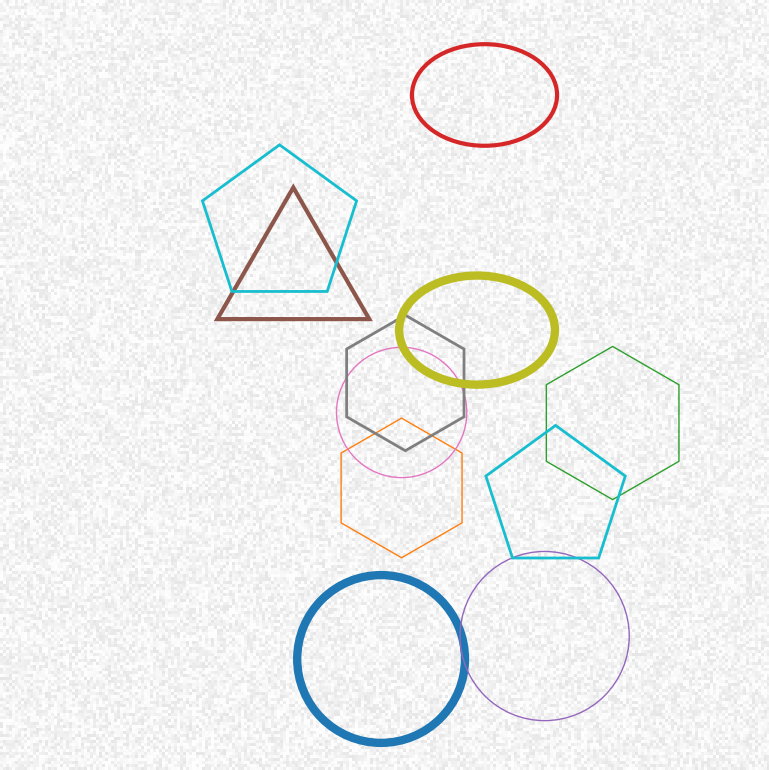[{"shape": "circle", "thickness": 3, "radius": 0.54, "center": [0.495, 0.144]}, {"shape": "hexagon", "thickness": 0.5, "radius": 0.45, "center": [0.522, 0.366]}, {"shape": "hexagon", "thickness": 0.5, "radius": 0.5, "center": [0.796, 0.451]}, {"shape": "oval", "thickness": 1.5, "radius": 0.47, "center": [0.629, 0.877]}, {"shape": "circle", "thickness": 0.5, "radius": 0.55, "center": [0.707, 0.174]}, {"shape": "triangle", "thickness": 1.5, "radius": 0.57, "center": [0.381, 0.643]}, {"shape": "circle", "thickness": 0.5, "radius": 0.42, "center": [0.522, 0.464]}, {"shape": "hexagon", "thickness": 1, "radius": 0.44, "center": [0.526, 0.503]}, {"shape": "oval", "thickness": 3, "radius": 0.51, "center": [0.62, 0.571]}, {"shape": "pentagon", "thickness": 1, "radius": 0.48, "center": [0.722, 0.352]}, {"shape": "pentagon", "thickness": 1, "radius": 0.53, "center": [0.363, 0.707]}]